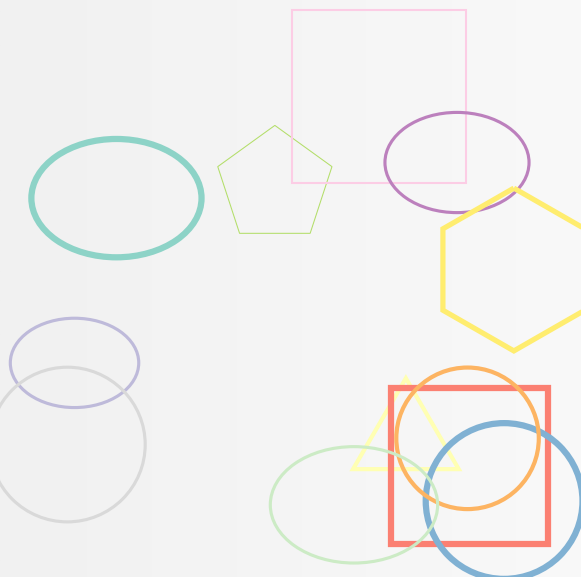[{"shape": "oval", "thickness": 3, "radius": 0.73, "center": [0.2, 0.656]}, {"shape": "triangle", "thickness": 2, "radius": 0.52, "center": [0.698, 0.239]}, {"shape": "oval", "thickness": 1.5, "radius": 0.55, "center": [0.128, 0.371]}, {"shape": "square", "thickness": 3, "radius": 0.68, "center": [0.808, 0.192]}, {"shape": "circle", "thickness": 3, "radius": 0.67, "center": [0.867, 0.132]}, {"shape": "circle", "thickness": 2, "radius": 0.61, "center": [0.804, 0.24]}, {"shape": "pentagon", "thickness": 0.5, "radius": 0.52, "center": [0.473, 0.679]}, {"shape": "square", "thickness": 1, "radius": 0.75, "center": [0.652, 0.831]}, {"shape": "circle", "thickness": 1.5, "radius": 0.67, "center": [0.116, 0.229]}, {"shape": "oval", "thickness": 1.5, "radius": 0.62, "center": [0.786, 0.718]}, {"shape": "oval", "thickness": 1.5, "radius": 0.72, "center": [0.609, 0.125]}, {"shape": "hexagon", "thickness": 2.5, "radius": 0.7, "center": [0.884, 0.532]}]